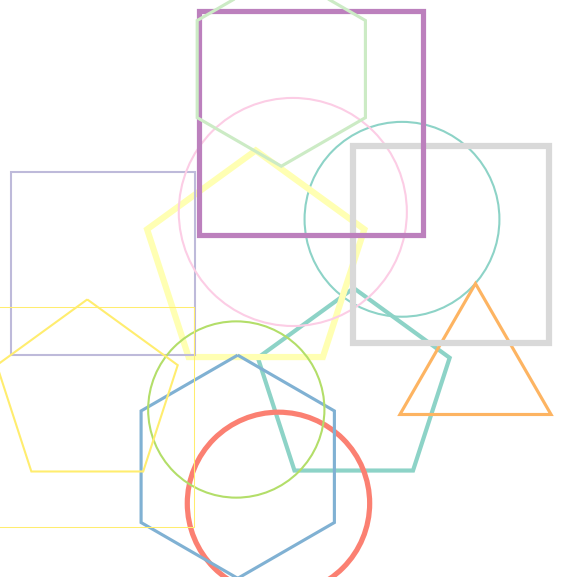[{"shape": "pentagon", "thickness": 2, "radius": 0.87, "center": [0.613, 0.326]}, {"shape": "circle", "thickness": 1, "radius": 0.84, "center": [0.696, 0.619]}, {"shape": "pentagon", "thickness": 3, "radius": 0.99, "center": [0.443, 0.541]}, {"shape": "square", "thickness": 1, "radius": 0.79, "center": [0.178, 0.543]}, {"shape": "circle", "thickness": 2.5, "radius": 0.79, "center": [0.482, 0.127]}, {"shape": "hexagon", "thickness": 1.5, "radius": 0.97, "center": [0.412, 0.191]}, {"shape": "triangle", "thickness": 1.5, "radius": 0.76, "center": [0.823, 0.357]}, {"shape": "circle", "thickness": 1, "radius": 0.76, "center": [0.409, 0.29]}, {"shape": "circle", "thickness": 1, "radius": 0.99, "center": [0.507, 0.632]}, {"shape": "square", "thickness": 3, "radius": 0.85, "center": [0.781, 0.576]}, {"shape": "square", "thickness": 2.5, "radius": 0.97, "center": [0.539, 0.786]}, {"shape": "hexagon", "thickness": 1.5, "radius": 0.84, "center": [0.487, 0.88]}, {"shape": "square", "thickness": 0.5, "radius": 0.95, "center": [0.147, 0.277]}, {"shape": "pentagon", "thickness": 1, "radius": 0.82, "center": [0.151, 0.316]}]